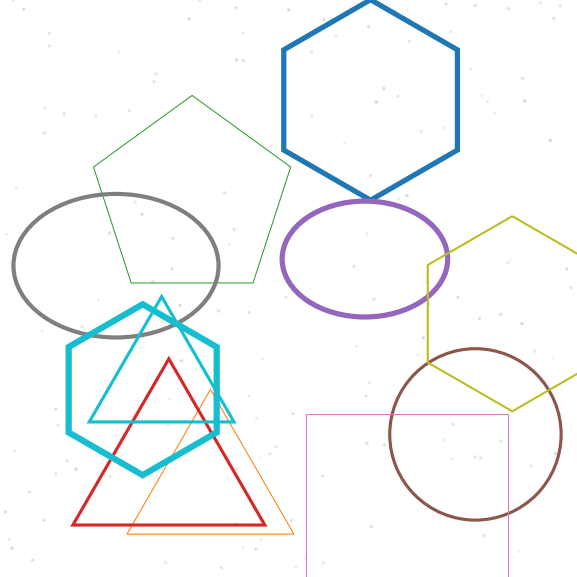[{"shape": "hexagon", "thickness": 2.5, "radius": 0.87, "center": [0.642, 0.826]}, {"shape": "triangle", "thickness": 0.5, "radius": 0.83, "center": [0.364, 0.158]}, {"shape": "pentagon", "thickness": 0.5, "radius": 0.9, "center": [0.333, 0.654]}, {"shape": "triangle", "thickness": 1.5, "radius": 0.96, "center": [0.292, 0.186]}, {"shape": "oval", "thickness": 2.5, "radius": 0.72, "center": [0.632, 0.551]}, {"shape": "circle", "thickness": 1.5, "radius": 0.74, "center": [0.823, 0.247]}, {"shape": "square", "thickness": 0.5, "radius": 0.88, "center": [0.705, 0.108]}, {"shape": "oval", "thickness": 2, "radius": 0.89, "center": [0.201, 0.539]}, {"shape": "hexagon", "thickness": 1, "radius": 0.84, "center": [0.887, 0.456]}, {"shape": "triangle", "thickness": 1.5, "radius": 0.72, "center": [0.28, 0.341]}, {"shape": "hexagon", "thickness": 3, "radius": 0.74, "center": [0.247, 0.324]}]